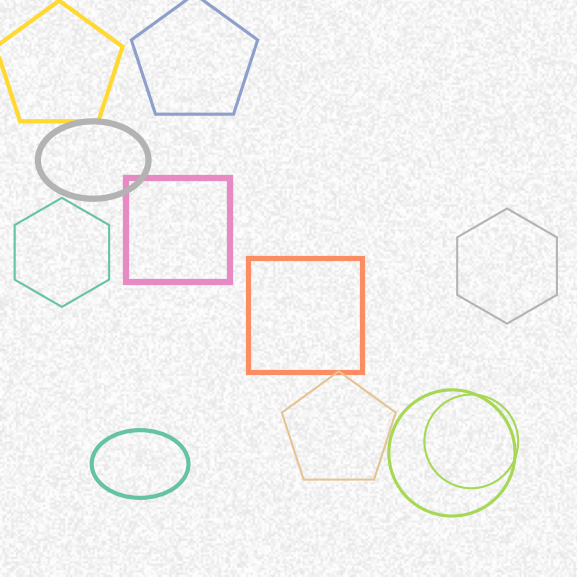[{"shape": "hexagon", "thickness": 1, "radius": 0.47, "center": [0.107, 0.562]}, {"shape": "oval", "thickness": 2, "radius": 0.42, "center": [0.243, 0.196]}, {"shape": "square", "thickness": 2.5, "radius": 0.49, "center": [0.528, 0.454]}, {"shape": "pentagon", "thickness": 1.5, "radius": 0.58, "center": [0.337, 0.894]}, {"shape": "square", "thickness": 3, "radius": 0.45, "center": [0.308, 0.601]}, {"shape": "circle", "thickness": 1.5, "radius": 0.55, "center": [0.783, 0.215]}, {"shape": "circle", "thickness": 1, "radius": 0.41, "center": [0.816, 0.235]}, {"shape": "pentagon", "thickness": 2, "radius": 0.58, "center": [0.103, 0.883]}, {"shape": "pentagon", "thickness": 1, "radius": 0.52, "center": [0.587, 0.253]}, {"shape": "hexagon", "thickness": 1, "radius": 0.5, "center": [0.878, 0.538]}, {"shape": "oval", "thickness": 3, "radius": 0.48, "center": [0.161, 0.722]}]